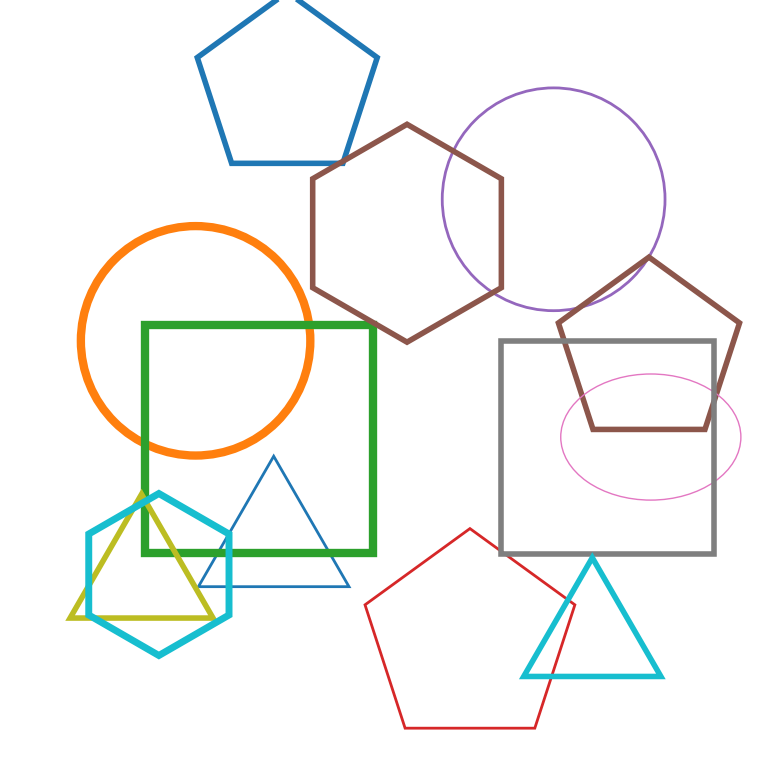[{"shape": "pentagon", "thickness": 2, "radius": 0.61, "center": [0.373, 0.887]}, {"shape": "triangle", "thickness": 1, "radius": 0.56, "center": [0.355, 0.295]}, {"shape": "circle", "thickness": 3, "radius": 0.74, "center": [0.254, 0.557]}, {"shape": "square", "thickness": 3, "radius": 0.74, "center": [0.337, 0.43]}, {"shape": "pentagon", "thickness": 1, "radius": 0.72, "center": [0.61, 0.17]}, {"shape": "circle", "thickness": 1, "radius": 0.72, "center": [0.719, 0.741]}, {"shape": "hexagon", "thickness": 2, "radius": 0.71, "center": [0.529, 0.697]}, {"shape": "pentagon", "thickness": 2, "radius": 0.62, "center": [0.843, 0.542]}, {"shape": "oval", "thickness": 0.5, "radius": 0.58, "center": [0.845, 0.432]}, {"shape": "square", "thickness": 2, "radius": 0.69, "center": [0.789, 0.419]}, {"shape": "triangle", "thickness": 2, "radius": 0.54, "center": [0.184, 0.251]}, {"shape": "triangle", "thickness": 2, "radius": 0.51, "center": [0.769, 0.173]}, {"shape": "hexagon", "thickness": 2.5, "radius": 0.53, "center": [0.206, 0.254]}]